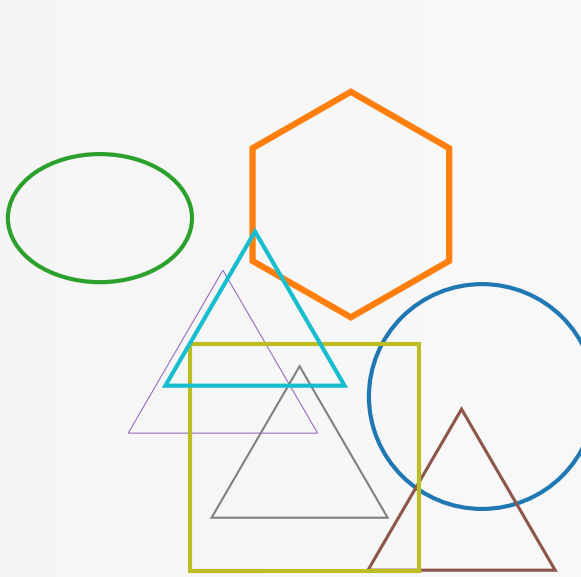[{"shape": "circle", "thickness": 2, "radius": 0.97, "center": [0.829, 0.313]}, {"shape": "hexagon", "thickness": 3, "radius": 0.98, "center": [0.604, 0.645]}, {"shape": "oval", "thickness": 2, "radius": 0.79, "center": [0.172, 0.621]}, {"shape": "triangle", "thickness": 0.5, "radius": 0.94, "center": [0.383, 0.343]}, {"shape": "triangle", "thickness": 1.5, "radius": 0.93, "center": [0.794, 0.105]}, {"shape": "triangle", "thickness": 1, "radius": 0.87, "center": [0.515, 0.19]}, {"shape": "square", "thickness": 2, "radius": 0.98, "center": [0.524, 0.206]}, {"shape": "triangle", "thickness": 2, "radius": 0.89, "center": [0.439, 0.42]}]